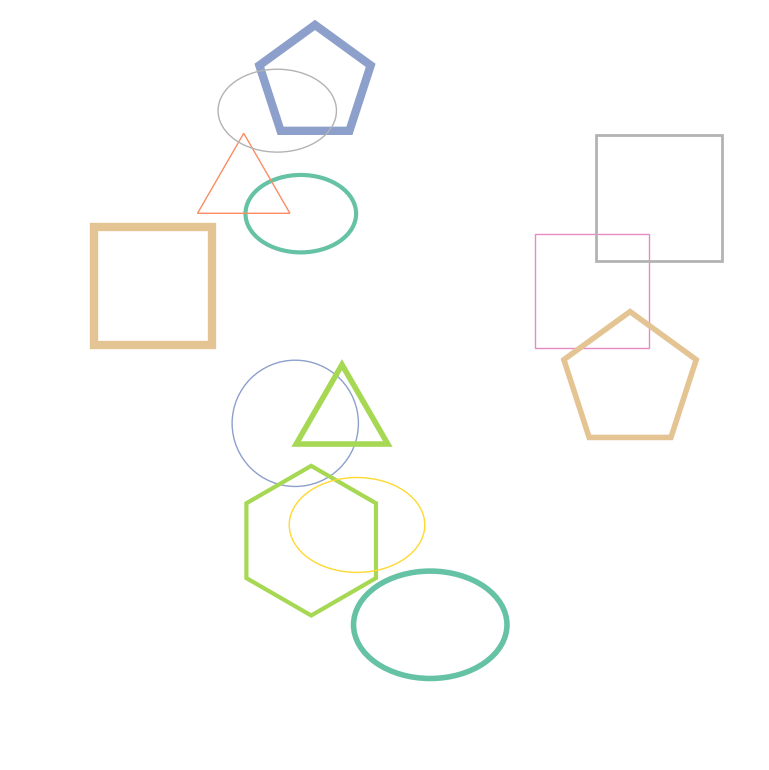[{"shape": "oval", "thickness": 2, "radius": 0.5, "center": [0.559, 0.189]}, {"shape": "oval", "thickness": 1.5, "radius": 0.36, "center": [0.391, 0.723]}, {"shape": "triangle", "thickness": 0.5, "radius": 0.35, "center": [0.317, 0.758]}, {"shape": "circle", "thickness": 0.5, "radius": 0.41, "center": [0.383, 0.45]}, {"shape": "pentagon", "thickness": 3, "radius": 0.38, "center": [0.409, 0.892]}, {"shape": "square", "thickness": 0.5, "radius": 0.37, "center": [0.769, 0.622]}, {"shape": "triangle", "thickness": 2, "radius": 0.34, "center": [0.444, 0.458]}, {"shape": "hexagon", "thickness": 1.5, "radius": 0.49, "center": [0.404, 0.298]}, {"shape": "oval", "thickness": 0.5, "radius": 0.44, "center": [0.464, 0.318]}, {"shape": "pentagon", "thickness": 2, "radius": 0.45, "center": [0.818, 0.505]}, {"shape": "square", "thickness": 3, "radius": 0.38, "center": [0.199, 0.629]}, {"shape": "square", "thickness": 1, "radius": 0.41, "center": [0.856, 0.743]}, {"shape": "oval", "thickness": 0.5, "radius": 0.38, "center": [0.36, 0.856]}]